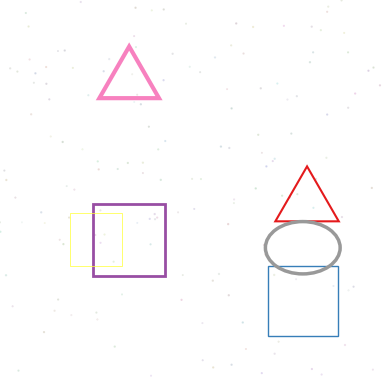[{"shape": "triangle", "thickness": 1.5, "radius": 0.48, "center": [0.798, 0.473]}, {"shape": "square", "thickness": 1, "radius": 0.45, "center": [0.787, 0.218]}, {"shape": "square", "thickness": 2, "radius": 0.46, "center": [0.335, 0.376]}, {"shape": "square", "thickness": 0.5, "radius": 0.34, "center": [0.249, 0.378]}, {"shape": "triangle", "thickness": 3, "radius": 0.45, "center": [0.336, 0.79]}, {"shape": "oval", "thickness": 2.5, "radius": 0.49, "center": [0.786, 0.357]}]